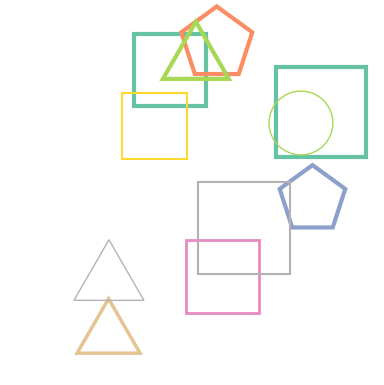[{"shape": "square", "thickness": 3, "radius": 0.58, "center": [0.833, 0.709]}, {"shape": "square", "thickness": 3, "radius": 0.47, "center": [0.442, 0.818]}, {"shape": "pentagon", "thickness": 3, "radius": 0.48, "center": [0.563, 0.886]}, {"shape": "pentagon", "thickness": 3, "radius": 0.45, "center": [0.812, 0.482]}, {"shape": "square", "thickness": 2, "radius": 0.47, "center": [0.578, 0.282]}, {"shape": "circle", "thickness": 1, "radius": 0.41, "center": [0.782, 0.681]}, {"shape": "triangle", "thickness": 3, "radius": 0.49, "center": [0.509, 0.845]}, {"shape": "square", "thickness": 1.5, "radius": 0.43, "center": [0.401, 0.673]}, {"shape": "triangle", "thickness": 2.5, "radius": 0.47, "center": [0.282, 0.13]}, {"shape": "square", "thickness": 1.5, "radius": 0.6, "center": [0.634, 0.408]}, {"shape": "triangle", "thickness": 1, "radius": 0.52, "center": [0.283, 0.272]}]